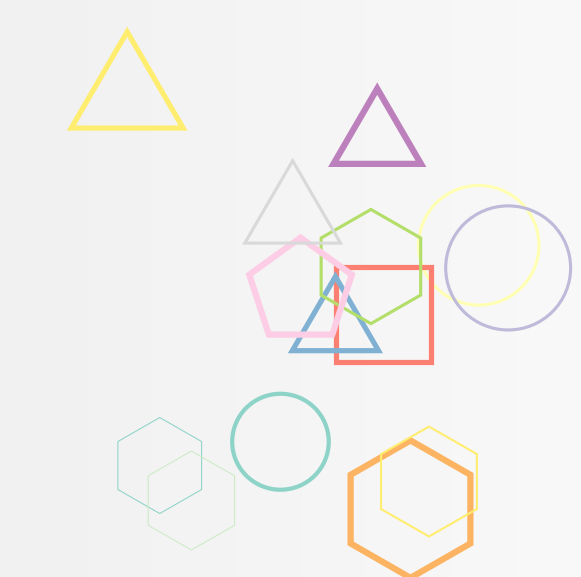[{"shape": "hexagon", "thickness": 0.5, "radius": 0.42, "center": [0.275, 0.193]}, {"shape": "circle", "thickness": 2, "radius": 0.42, "center": [0.483, 0.234]}, {"shape": "circle", "thickness": 1.5, "radius": 0.52, "center": [0.824, 0.574]}, {"shape": "circle", "thickness": 1.5, "radius": 0.54, "center": [0.874, 0.535]}, {"shape": "square", "thickness": 2.5, "radius": 0.41, "center": [0.66, 0.455]}, {"shape": "triangle", "thickness": 2.5, "radius": 0.43, "center": [0.577, 0.435]}, {"shape": "hexagon", "thickness": 3, "radius": 0.59, "center": [0.706, 0.118]}, {"shape": "hexagon", "thickness": 1.5, "radius": 0.49, "center": [0.638, 0.538]}, {"shape": "pentagon", "thickness": 3, "radius": 0.46, "center": [0.517, 0.495]}, {"shape": "triangle", "thickness": 1.5, "radius": 0.48, "center": [0.504, 0.626]}, {"shape": "triangle", "thickness": 3, "radius": 0.43, "center": [0.649, 0.759]}, {"shape": "hexagon", "thickness": 0.5, "radius": 0.43, "center": [0.329, 0.132]}, {"shape": "triangle", "thickness": 2.5, "radius": 0.56, "center": [0.219, 0.833]}, {"shape": "hexagon", "thickness": 1, "radius": 0.48, "center": [0.738, 0.165]}]